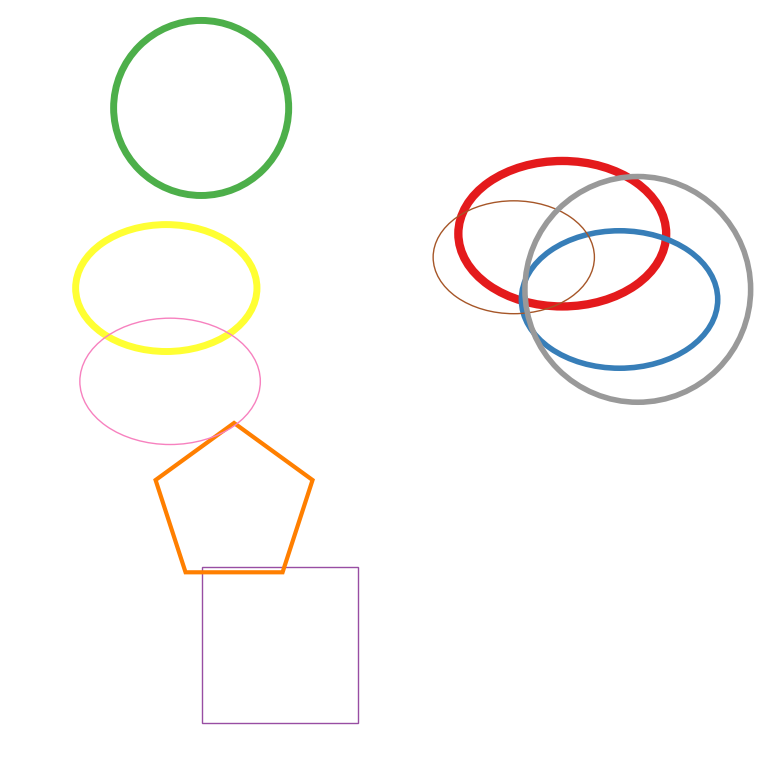[{"shape": "oval", "thickness": 3, "radius": 0.67, "center": [0.73, 0.696]}, {"shape": "oval", "thickness": 2, "radius": 0.64, "center": [0.805, 0.611]}, {"shape": "circle", "thickness": 2.5, "radius": 0.57, "center": [0.261, 0.86]}, {"shape": "square", "thickness": 0.5, "radius": 0.5, "center": [0.364, 0.162]}, {"shape": "pentagon", "thickness": 1.5, "radius": 0.54, "center": [0.304, 0.343]}, {"shape": "oval", "thickness": 2.5, "radius": 0.59, "center": [0.216, 0.626]}, {"shape": "oval", "thickness": 0.5, "radius": 0.52, "center": [0.667, 0.666]}, {"shape": "oval", "thickness": 0.5, "radius": 0.59, "center": [0.221, 0.505]}, {"shape": "circle", "thickness": 2, "radius": 0.73, "center": [0.828, 0.624]}]